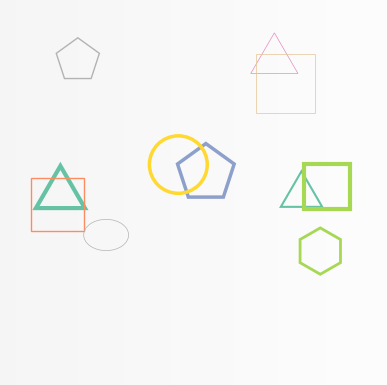[{"shape": "triangle", "thickness": 1.5, "radius": 0.31, "center": [0.778, 0.494]}, {"shape": "triangle", "thickness": 3, "radius": 0.36, "center": [0.156, 0.496]}, {"shape": "square", "thickness": 1, "radius": 0.34, "center": [0.148, 0.468]}, {"shape": "pentagon", "thickness": 2.5, "radius": 0.38, "center": [0.531, 0.55]}, {"shape": "triangle", "thickness": 0.5, "radius": 0.35, "center": [0.708, 0.844]}, {"shape": "hexagon", "thickness": 2, "radius": 0.3, "center": [0.827, 0.348]}, {"shape": "square", "thickness": 3, "radius": 0.3, "center": [0.844, 0.515]}, {"shape": "circle", "thickness": 2.5, "radius": 0.37, "center": [0.46, 0.573]}, {"shape": "square", "thickness": 0.5, "radius": 0.39, "center": [0.737, 0.783]}, {"shape": "pentagon", "thickness": 1, "radius": 0.29, "center": [0.201, 0.843]}, {"shape": "oval", "thickness": 0.5, "radius": 0.29, "center": [0.274, 0.39]}]